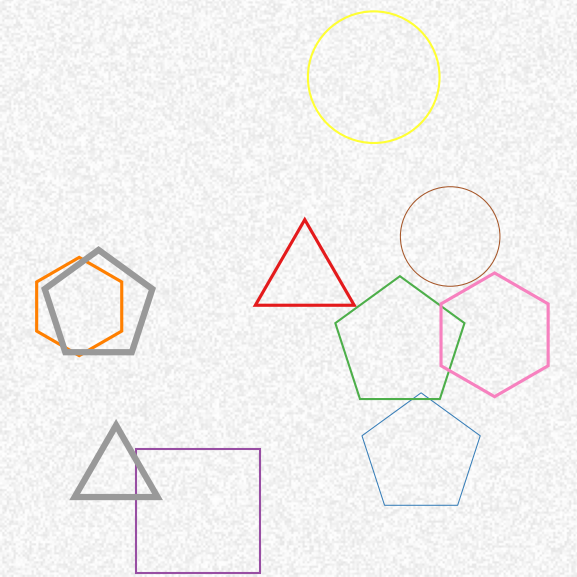[{"shape": "triangle", "thickness": 1.5, "radius": 0.49, "center": [0.528, 0.52]}, {"shape": "pentagon", "thickness": 0.5, "radius": 0.54, "center": [0.729, 0.211]}, {"shape": "pentagon", "thickness": 1, "radius": 0.59, "center": [0.692, 0.403]}, {"shape": "square", "thickness": 1, "radius": 0.54, "center": [0.343, 0.115]}, {"shape": "hexagon", "thickness": 1.5, "radius": 0.43, "center": [0.137, 0.468]}, {"shape": "circle", "thickness": 1, "radius": 0.57, "center": [0.647, 0.865]}, {"shape": "circle", "thickness": 0.5, "radius": 0.43, "center": [0.78, 0.59]}, {"shape": "hexagon", "thickness": 1.5, "radius": 0.54, "center": [0.856, 0.419]}, {"shape": "triangle", "thickness": 3, "radius": 0.41, "center": [0.201, 0.18]}, {"shape": "pentagon", "thickness": 3, "radius": 0.49, "center": [0.171, 0.468]}]